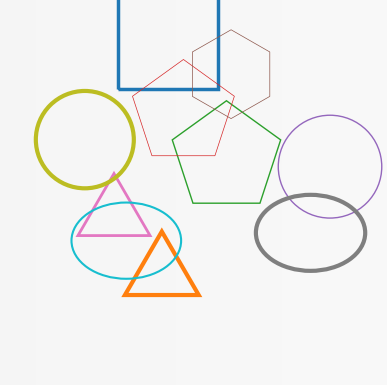[{"shape": "square", "thickness": 2.5, "radius": 0.65, "center": [0.434, 0.898]}, {"shape": "triangle", "thickness": 3, "radius": 0.55, "center": [0.418, 0.289]}, {"shape": "pentagon", "thickness": 1, "radius": 0.74, "center": [0.584, 0.591]}, {"shape": "pentagon", "thickness": 0.5, "radius": 0.69, "center": [0.473, 0.707]}, {"shape": "circle", "thickness": 1, "radius": 0.67, "center": [0.852, 0.567]}, {"shape": "hexagon", "thickness": 0.5, "radius": 0.58, "center": [0.596, 0.807]}, {"shape": "triangle", "thickness": 2, "radius": 0.54, "center": [0.294, 0.442]}, {"shape": "oval", "thickness": 3, "radius": 0.71, "center": [0.801, 0.395]}, {"shape": "circle", "thickness": 3, "radius": 0.63, "center": [0.219, 0.637]}, {"shape": "oval", "thickness": 1.5, "radius": 0.71, "center": [0.326, 0.375]}]